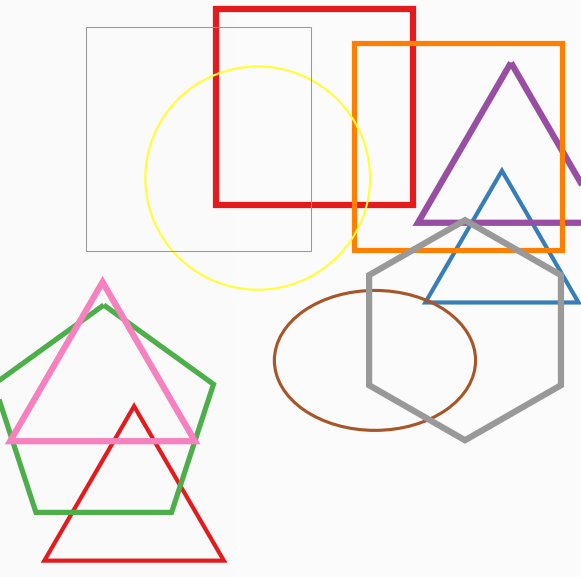[{"shape": "square", "thickness": 3, "radius": 0.85, "center": [0.541, 0.814]}, {"shape": "triangle", "thickness": 2, "radius": 0.89, "center": [0.231, 0.117]}, {"shape": "triangle", "thickness": 2, "radius": 0.76, "center": [0.864, 0.551]}, {"shape": "pentagon", "thickness": 2.5, "radius": 0.99, "center": [0.179, 0.272]}, {"shape": "triangle", "thickness": 3, "radius": 0.92, "center": [0.879, 0.706]}, {"shape": "square", "thickness": 2.5, "radius": 0.89, "center": [0.788, 0.745]}, {"shape": "circle", "thickness": 1, "radius": 0.97, "center": [0.443, 0.691]}, {"shape": "oval", "thickness": 1.5, "radius": 0.87, "center": [0.645, 0.375]}, {"shape": "triangle", "thickness": 3, "radius": 0.92, "center": [0.176, 0.327]}, {"shape": "hexagon", "thickness": 3, "radius": 0.95, "center": [0.8, 0.427]}, {"shape": "square", "thickness": 0.5, "radius": 0.97, "center": [0.341, 0.758]}]